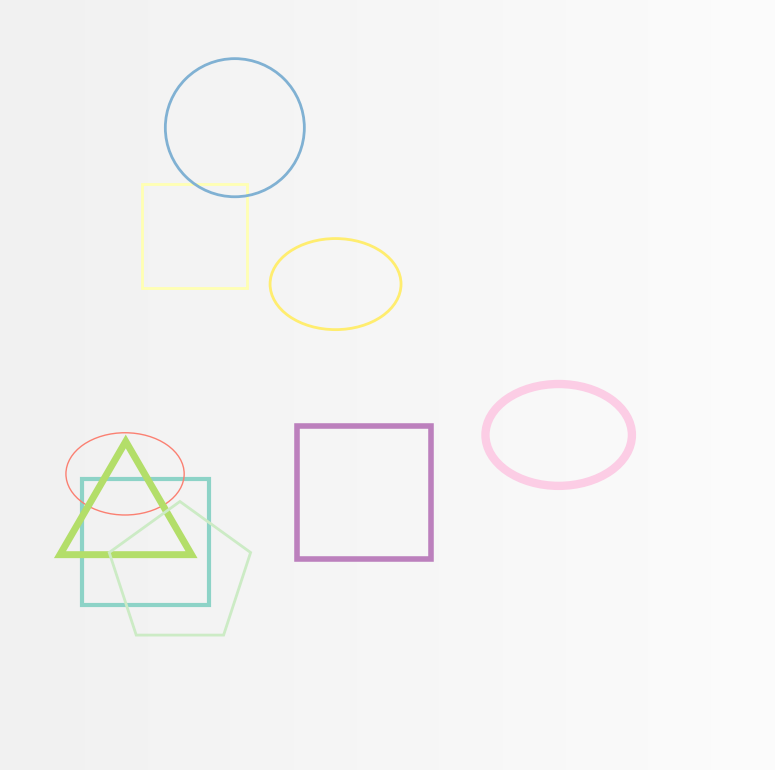[{"shape": "square", "thickness": 1.5, "radius": 0.41, "center": [0.188, 0.296]}, {"shape": "square", "thickness": 1, "radius": 0.34, "center": [0.251, 0.693]}, {"shape": "oval", "thickness": 0.5, "radius": 0.38, "center": [0.161, 0.385]}, {"shape": "circle", "thickness": 1, "radius": 0.45, "center": [0.303, 0.834]}, {"shape": "triangle", "thickness": 2.5, "radius": 0.49, "center": [0.162, 0.329]}, {"shape": "oval", "thickness": 3, "radius": 0.47, "center": [0.721, 0.435]}, {"shape": "square", "thickness": 2, "radius": 0.43, "center": [0.469, 0.36]}, {"shape": "pentagon", "thickness": 1, "radius": 0.48, "center": [0.232, 0.253]}, {"shape": "oval", "thickness": 1, "radius": 0.42, "center": [0.433, 0.631]}]